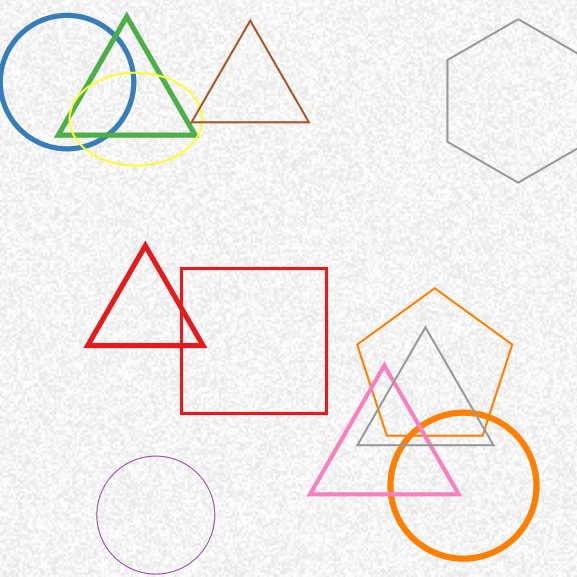[{"shape": "triangle", "thickness": 2.5, "radius": 0.58, "center": [0.252, 0.458]}, {"shape": "square", "thickness": 1.5, "radius": 0.63, "center": [0.439, 0.409]}, {"shape": "circle", "thickness": 2.5, "radius": 0.58, "center": [0.116, 0.857]}, {"shape": "triangle", "thickness": 2.5, "radius": 0.68, "center": [0.219, 0.834]}, {"shape": "circle", "thickness": 0.5, "radius": 0.51, "center": [0.27, 0.107]}, {"shape": "pentagon", "thickness": 1, "radius": 0.71, "center": [0.753, 0.359]}, {"shape": "circle", "thickness": 3, "radius": 0.63, "center": [0.803, 0.158]}, {"shape": "oval", "thickness": 1, "radius": 0.57, "center": [0.235, 0.793]}, {"shape": "triangle", "thickness": 1, "radius": 0.59, "center": [0.433, 0.846]}, {"shape": "triangle", "thickness": 2, "radius": 0.74, "center": [0.666, 0.218]}, {"shape": "hexagon", "thickness": 1, "radius": 0.71, "center": [0.897, 0.824]}, {"shape": "triangle", "thickness": 1, "radius": 0.68, "center": [0.737, 0.296]}]